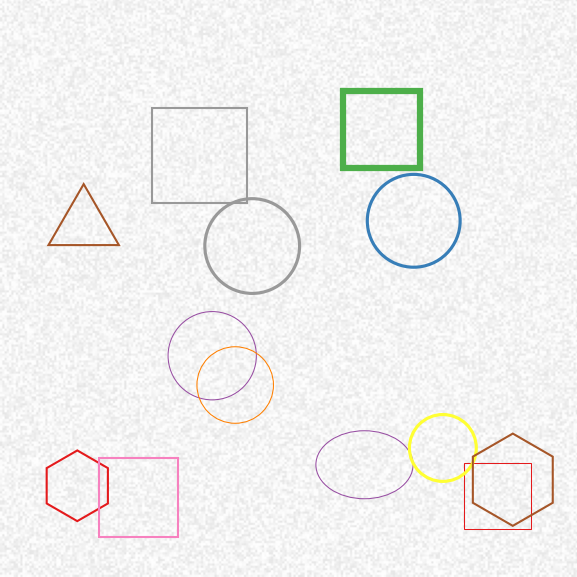[{"shape": "hexagon", "thickness": 1, "radius": 0.31, "center": [0.134, 0.158]}, {"shape": "square", "thickness": 0.5, "radius": 0.29, "center": [0.862, 0.14]}, {"shape": "circle", "thickness": 1.5, "radius": 0.4, "center": [0.716, 0.617]}, {"shape": "square", "thickness": 3, "radius": 0.33, "center": [0.661, 0.775]}, {"shape": "oval", "thickness": 0.5, "radius": 0.42, "center": [0.631, 0.194]}, {"shape": "circle", "thickness": 0.5, "radius": 0.38, "center": [0.367, 0.383]}, {"shape": "circle", "thickness": 0.5, "radius": 0.33, "center": [0.407, 0.332]}, {"shape": "circle", "thickness": 1.5, "radius": 0.29, "center": [0.767, 0.223]}, {"shape": "triangle", "thickness": 1, "radius": 0.35, "center": [0.145, 0.61]}, {"shape": "hexagon", "thickness": 1, "radius": 0.4, "center": [0.888, 0.168]}, {"shape": "square", "thickness": 1, "radius": 0.34, "center": [0.24, 0.138]}, {"shape": "square", "thickness": 1, "radius": 0.41, "center": [0.346, 0.73]}, {"shape": "circle", "thickness": 1.5, "radius": 0.41, "center": [0.437, 0.573]}]